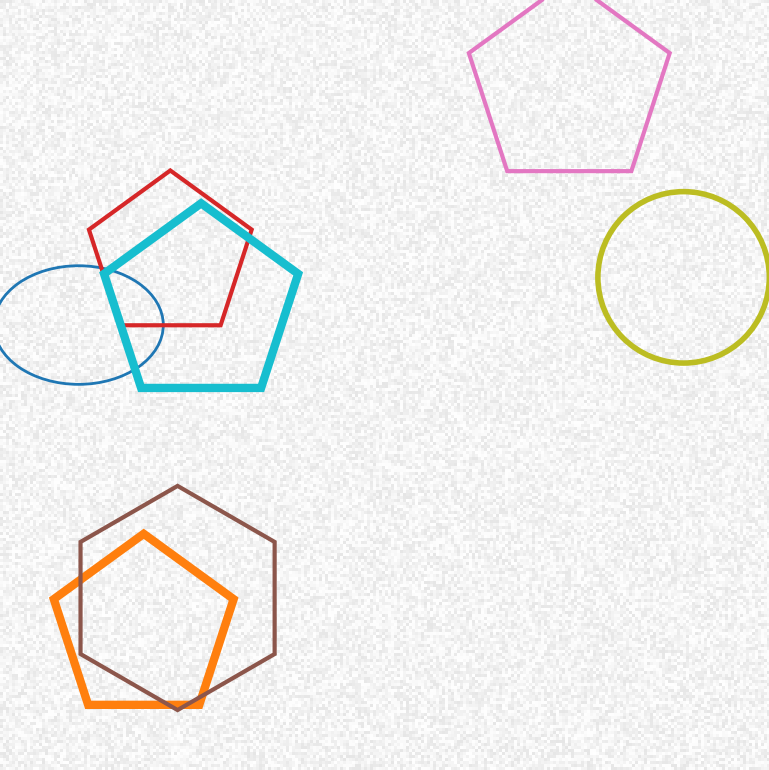[{"shape": "oval", "thickness": 1, "radius": 0.55, "center": [0.102, 0.578]}, {"shape": "pentagon", "thickness": 3, "radius": 0.61, "center": [0.187, 0.184]}, {"shape": "pentagon", "thickness": 1.5, "radius": 0.56, "center": [0.221, 0.667]}, {"shape": "hexagon", "thickness": 1.5, "radius": 0.73, "center": [0.231, 0.223]}, {"shape": "pentagon", "thickness": 1.5, "radius": 0.69, "center": [0.739, 0.889]}, {"shape": "circle", "thickness": 2, "radius": 0.56, "center": [0.888, 0.64]}, {"shape": "pentagon", "thickness": 3, "radius": 0.66, "center": [0.261, 0.603]}]